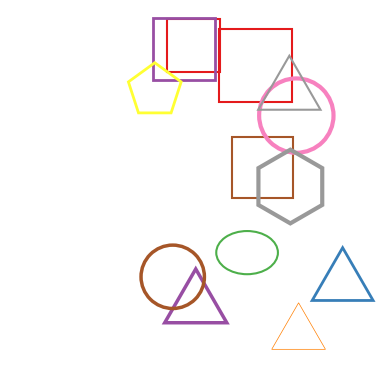[{"shape": "square", "thickness": 1.5, "radius": 0.47, "center": [0.663, 0.829]}, {"shape": "square", "thickness": 1.5, "radius": 0.34, "center": [0.503, 0.881]}, {"shape": "triangle", "thickness": 2, "radius": 0.46, "center": [0.89, 0.265]}, {"shape": "oval", "thickness": 1.5, "radius": 0.4, "center": [0.642, 0.344]}, {"shape": "square", "thickness": 2, "radius": 0.4, "center": [0.478, 0.873]}, {"shape": "triangle", "thickness": 2.5, "radius": 0.47, "center": [0.508, 0.208]}, {"shape": "triangle", "thickness": 0.5, "radius": 0.4, "center": [0.776, 0.133]}, {"shape": "pentagon", "thickness": 2, "radius": 0.36, "center": [0.402, 0.765]}, {"shape": "circle", "thickness": 2.5, "radius": 0.41, "center": [0.449, 0.281]}, {"shape": "square", "thickness": 1.5, "radius": 0.4, "center": [0.681, 0.564]}, {"shape": "circle", "thickness": 3, "radius": 0.48, "center": [0.77, 0.7]}, {"shape": "hexagon", "thickness": 3, "radius": 0.48, "center": [0.754, 0.516]}, {"shape": "triangle", "thickness": 1.5, "radius": 0.47, "center": [0.752, 0.762]}]